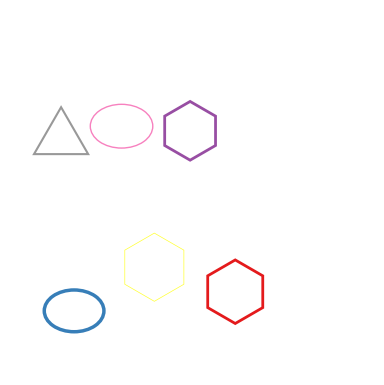[{"shape": "hexagon", "thickness": 2, "radius": 0.41, "center": [0.611, 0.242]}, {"shape": "oval", "thickness": 2.5, "radius": 0.39, "center": [0.192, 0.193]}, {"shape": "hexagon", "thickness": 2, "radius": 0.38, "center": [0.494, 0.66]}, {"shape": "hexagon", "thickness": 0.5, "radius": 0.44, "center": [0.401, 0.306]}, {"shape": "oval", "thickness": 1, "radius": 0.41, "center": [0.316, 0.672]}, {"shape": "triangle", "thickness": 1.5, "radius": 0.41, "center": [0.159, 0.64]}]